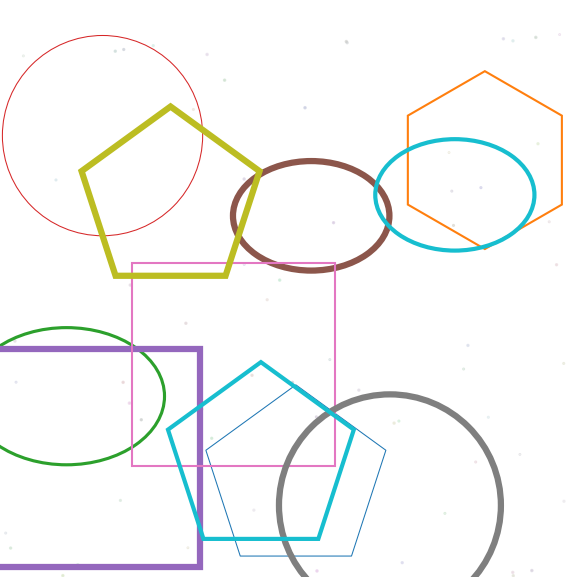[{"shape": "pentagon", "thickness": 0.5, "radius": 0.82, "center": [0.512, 0.169]}, {"shape": "hexagon", "thickness": 1, "radius": 0.77, "center": [0.84, 0.722]}, {"shape": "oval", "thickness": 1.5, "radius": 0.85, "center": [0.115, 0.313]}, {"shape": "circle", "thickness": 0.5, "radius": 0.87, "center": [0.178, 0.764]}, {"shape": "square", "thickness": 3, "radius": 0.95, "center": [0.157, 0.206]}, {"shape": "oval", "thickness": 3, "radius": 0.68, "center": [0.539, 0.625]}, {"shape": "square", "thickness": 1, "radius": 0.88, "center": [0.404, 0.368]}, {"shape": "circle", "thickness": 3, "radius": 0.96, "center": [0.675, 0.124]}, {"shape": "pentagon", "thickness": 3, "radius": 0.81, "center": [0.295, 0.653]}, {"shape": "oval", "thickness": 2, "radius": 0.69, "center": [0.788, 0.662]}, {"shape": "pentagon", "thickness": 2, "radius": 0.85, "center": [0.452, 0.203]}]